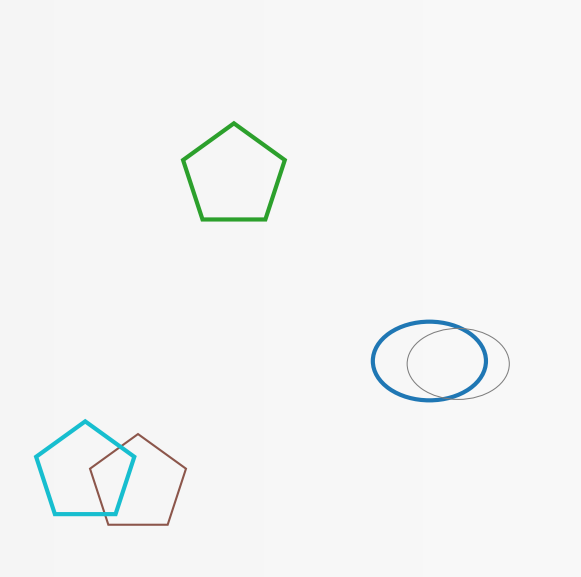[{"shape": "oval", "thickness": 2, "radius": 0.49, "center": [0.739, 0.374]}, {"shape": "pentagon", "thickness": 2, "radius": 0.46, "center": [0.402, 0.694]}, {"shape": "pentagon", "thickness": 1, "radius": 0.43, "center": [0.237, 0.161]}, {"shape": "oval", "thickness": 0.5, "radius": 0.44, "center": [0.788, 0.369]}, {"shape": "pentagon", "thickness": 2, "radius": 0.44, "center": [0.147, 0.181]}]